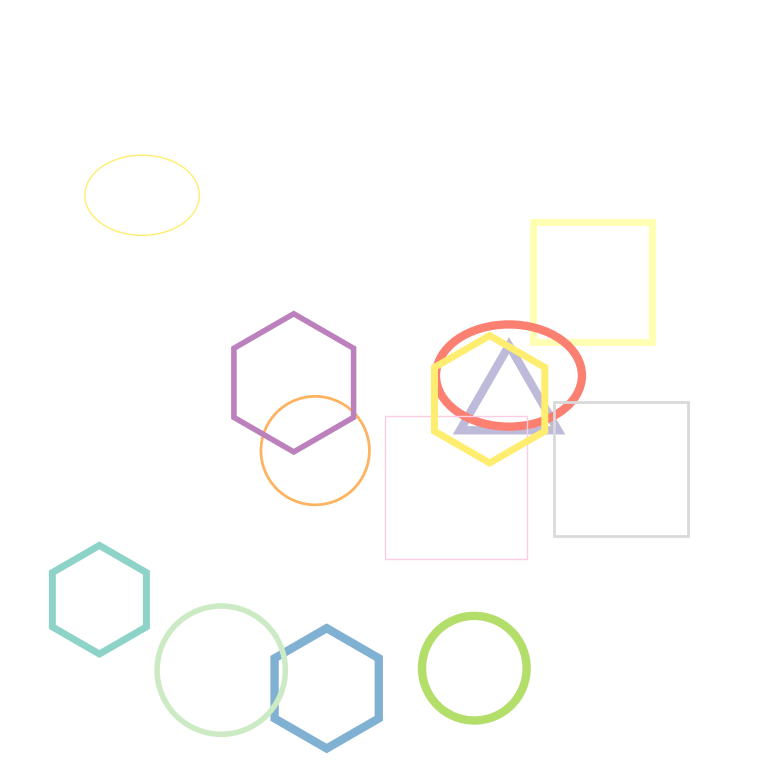[{"shape": "hexagon", "thickness": 2.5, "radius": 0.35, "center": [0.129, 0.221]}, {"shape": "square", "thickness": 2.5, "radius": 0.39, "center": [0.77, 0.634]}, {"shape": "triangle", "thickness": 3, "radius": 0.37, "center": [0.661, 0.478]}, {"shape": "oval", "thickness": 3, "radius": 0.47, "center": [0.661, 0.512]}, {"shape": "hexagon", "thickness": 3, "radius": 0.39, "center": [0.424, 0.106]}, {"shape": "circle", "thickness": 1, "radius": 0.35, "center": [0.409, 0.415]}, {"shape": "circle", "thickness": 3, "radius": 0.34, "center": [0.616, 0.132]}, {"shape": "square", "thickness": 0.5, "radius": 0.46, "center": [0.592, 0.367]}, {"shape": "square", "thickness": 1, "radius": 0.43, "center": [0.806, 0.391]}, {"shape": "hexagon", "thickness": 2, "radius": 0.45, "center": [0.381, 0.503]}, {"shape": "circle", "thickness": 2, "radius": 0.42, "center": [0.287, 0.13]}, {"shape": "hexagon", "thickness": 2.5, "radius": 0.41, "center": [0.636, 0.481]}, {"shape": "oval", "thickness": 0.5, "radius": 0.37, "center": [0.185, 0.746]}]